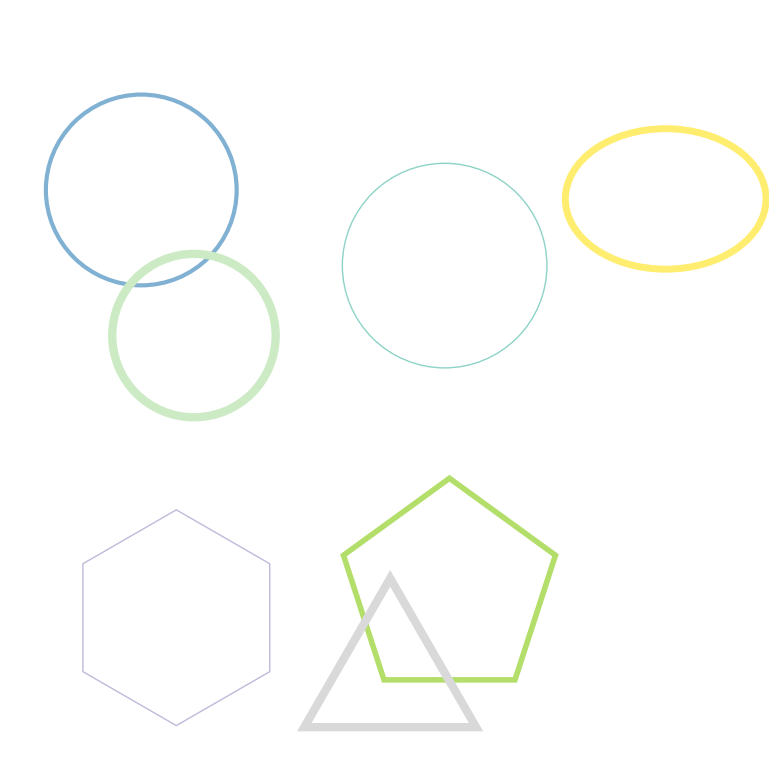[{"shape": "circle", "thickness": 0.5, "radius": 0.66, "center": [0.577, 0.655]}, {"shape": "hexagon", "thickness": 0.5, "radius": 0.7, "center": [0.229, 0.198]}, {"shape": "circle", "thickness": 1.5, "radius": 0.62, "center": [0.183, 0.753]}, {"shape": "pentagon", "thickness": 2, "radius": 0.72, "center": [0.584, 0.234]}, {"shape": "triangle", "thickness": 3, "radius": 0.64, "center": [0.507, 0.12]}, {"shape": "circle", "thickness": 3, "radius": 0.53, "center": [0.252, 0.564]}, {"shape": "oval", "thickness": 2.5, "radius": 0.65, "center": [0.865, 0.742]}]